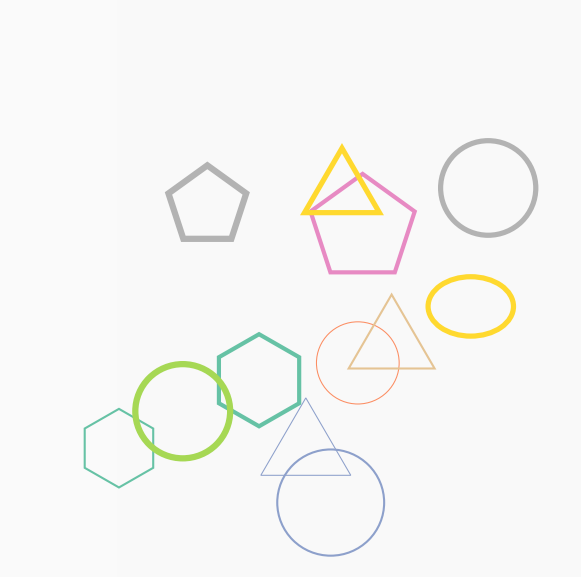[{"shape": "hexagon", "thickness": 1, "radius": 0.34, "center": [0.205, 0.223]}, {"shape": "hexagon", "thickness": 2, "radius": 0.4, "center": [0.446, 0.341]}, {"shape": "circle", "thickness": 0.5, "radius": 0.36, "center": [0.616, 0.371]}, {"shape": "triangle", "thickness": 0.5, "radius": 0.45, "center": [0.526, 0.221]}, {"shape": "circle", "thickness": 1, "radius": 0.46, "center": [0.569, 0.129]}, {"shape": "pentagon", "thickness": 2, "radius": 0.47, "center": [0.624, 0.604]}, {"shape": "circle", "thickness": 3, "radius": 0.41, "center": [0.314, 0.287]}, {"shape": "triangle", "thickness": 2.5, "radius": 0.37, "center": [0.588, 0.668]}, {"shape": "oval", "thickness": 2.5, "radius": 0.37, "center": [0.81, 0.469]}, {"shape": "triangle", "thickness": 1, "radius": 0.43, "center": [0.674, 0.404]}, {"shape": "circle", "thickness": 2.5, "radius": 0.41, "center": [0.84, 0.674]}, {"shape": "pentagon", "thickness": 3, "radius": 0.35, "center": [0.357, 0.642]}]